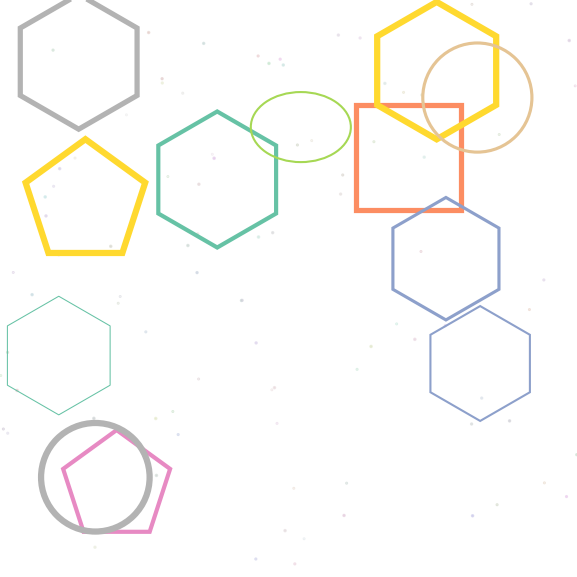[{"shape": "hexagon", "thickness": 2, "radius": 0.59, "center": [0.376, 0.688]}, {"shape": "hexagon", "thickness": 0.5, "radius": 0.51, "center": [0.102, 0.383]}, {"shape": "square", "thickness": 2.5, "radius": 0.45, "center": [0.707, 0.726]}, {"shape": "hexagon", "thickness": 1, "radius": 0.5, "center": [0.831, 0.37]}, {"shape": "hexagon", "thickness": 1.5, "radius": 0.53, "center": [0.772, 0.551]}, {"shape": "pentagon", "thickness": 2, "radius": 0.49, "center": [0.202, 0.157]}, {"shape": "oval", "thickness": 1, "radius": 0.43, "center": [0.521, 0.779]}, {"shape": "hexagon", "thickness": 3, "radius": 0.59, "center": [0.756, 0.877]}, {"shape": "pentagon", "thickness": 3, "radius": 0.54, "center": [0.148, 0.649]}, {"shape": "circle", "thickness": 1.5, "radius": 0.47, "center": [0.827, 0.83]}, {"shape": "circle", "thickness": 3, "radius": 0.47, "center": [0.165, 0.173]}, {"shape": "hexagon", "thickness": 2.5, "radius": 0.58, "center": [0.136, 0.892]}]